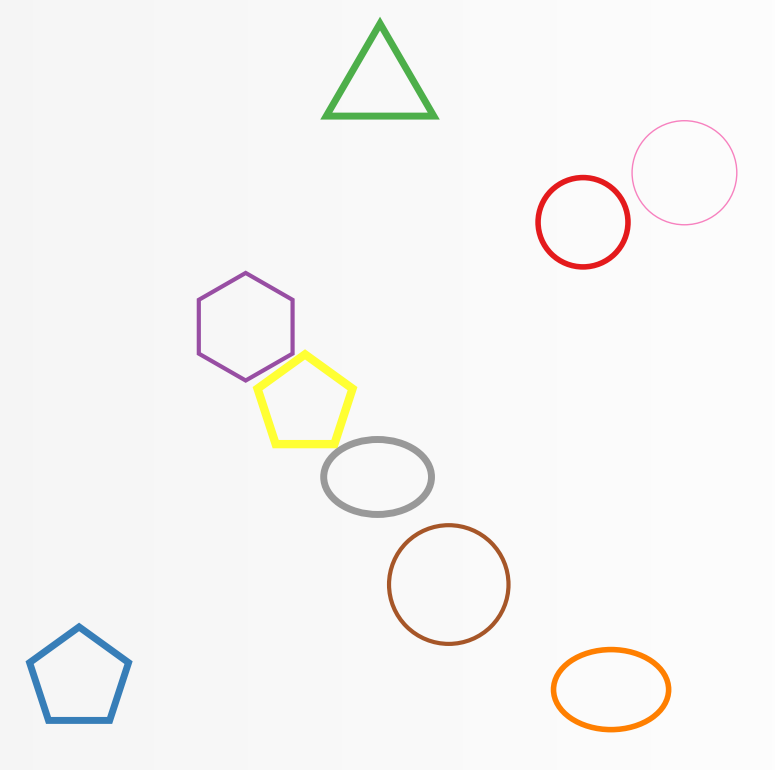[{"shape": "circle", "thickness": 2, "radius": 0.29, "center": [0.752, 0.711]}, {"shape": "pentagon", "thickness": 2.5, "radius": 0.34, "center": [0.102, 0.119]}, {"shape": "triangle", "thickness": 2.5, "radius": 0.4, "center": [0.49, 0.889]}, {"shape": "hexagon", "thickness": 1.5, "radius": 0.35, "center": [0.317, 0.576]}, {"shape": "oval", "thickness": 2, "radius": 0.37, "center": [0.788, 0.104]}, {"shape": "pentagon", "thickness": 3, "radius": 0.32, "center": [0.394, 0.475]}, {"shape": "circle", "thickness": 1.5, "radius": 0.39, "center": [0.579, 0.241]}, {"shape": "circle", "thickness": 0.5, "radius": 0.34, "center": [0.883, 0.776]}, {"shape": "oval", "thickness": 2.5, "radius": 0.35, "center": [0.487, 0.381]}]